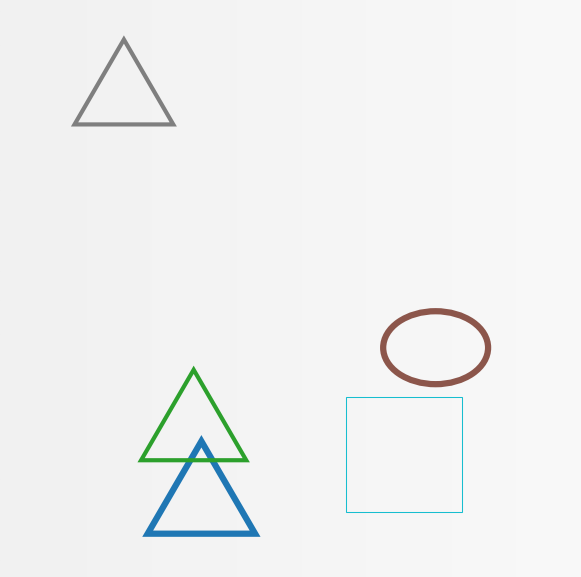[{"shape": "triangle", "thickness": 3, "radius": 0.53, "center": [0.346, 0.128]}, {"shape": "triangle", "thickness": 2, "radius": 0.52, "center": [0.333, 0.254]}, {"shape": "oval", "thickness": 3, "radius": 0.45, "center": [0.749, 0.397]}, {"shape": "triangle", "thickness": 2, "radius": 0.49, "center": [0.213, 0.833]}, {"shape": "square", "thickness": 0.5, "radius": 0.5, "center": [0.695, 0.211]}]